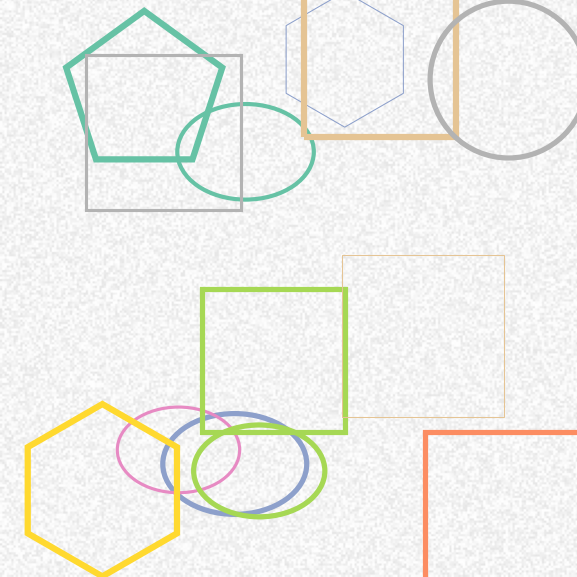[{"shape": "pentagon", "thickness": 3, "radius": 0.71, "center": [0.25, 0.838]}, {"shape": "oval", "thickness": 2, "radius": 0.59, "center": [0.425, 0.736]}, {"shape": "square", "thickness": 2.5, "radius": 0.74, "center": [0.885, 0.103]}, {"shape": "hexagon", "thickness": 0.5, "radius": 0.59, "center": [0.597, 0.896]}, {"shape": "oval", "thickness": 2.5, "radius": 0.62, "center": [0.407, 0.196]}, {"shape": "oval", "thickness": 1.5, "radius": 0.53, "center": [0.309, 0.22]}, {"shape": "square", "thickness": 2.5, "radius": 0.62, "center": [0.473, 0.375]}, {"shape": "oval", "thickness": 2.5, "radius": 0.57, "center": [0.449, 0.184]}, {"shape": "hexagon", "thickness": 3, "radius": 0.75, "center": [0.177, 0.15]}, {"shape": "square", "thickness": 3, "radius": 0.66, "center": [0.659, 0.893]}, {"shape": "square", "thickness": 0.5, "radius": 0.7, "center": [0.733, 0.417]}, {"shape": "square", "thickness": 1.5, "radius": 0.67, "center": [0.283, 0.77]}, {"shape": "circle", "thickness": 2.5, "radius": 0.68, "center": [0.881, 0.861]}]